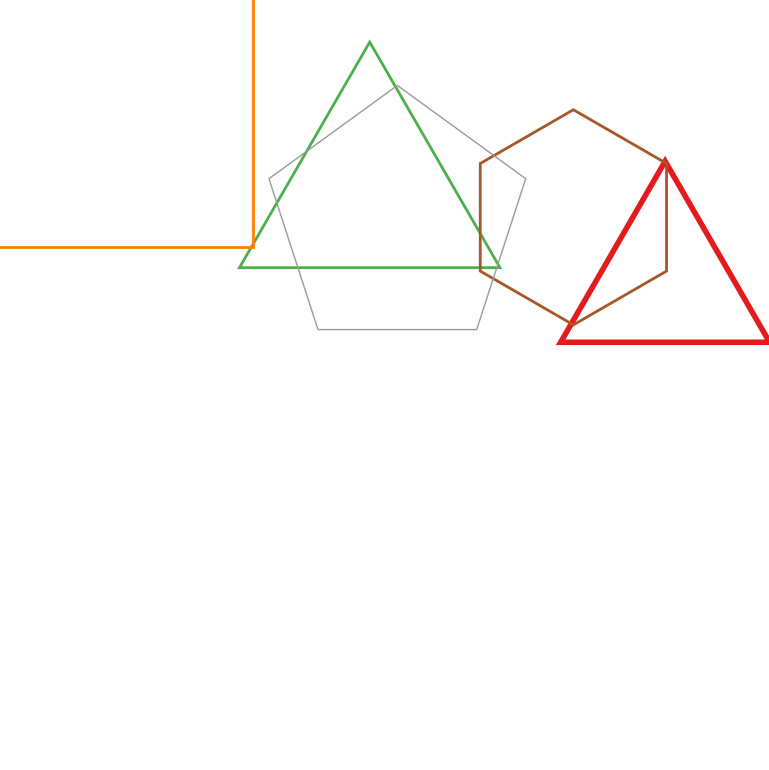[{"shape": "triangle", "thickness": 2, "radius": 0.78, "center": [0.864, 0.634]}, {"shape": "triangle", "thickness": 1, "radius": 0.98, "center": [0.48, 0.75]}, {"shape": "square", "thickness": 1, "radius": 0.9, "center": [0.149, 0.859]}, {"shape": "hexagon", "thickness": 1, "radius": 0.7, "center": [0.745, 0.718]}, {"shape": "pentagon", "thickness": 0.5, "radius": 0.88, "center": [0.516, 0.714]}]